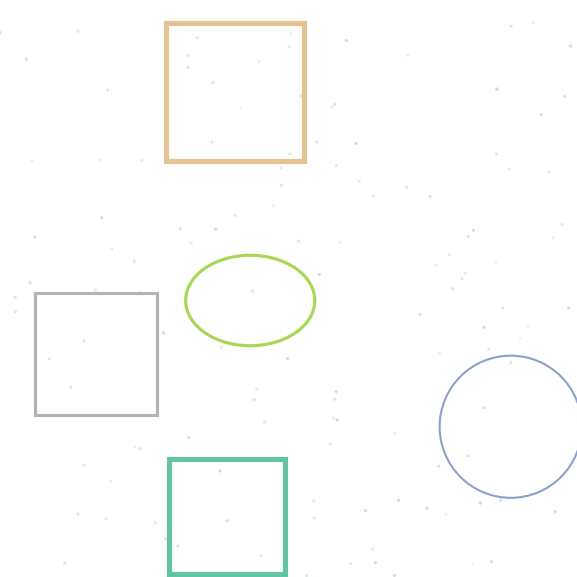[{"shape": "square", "thickness": 2.5, "radius": 0.5, "center": [0.393, 0.105]}, {"shape": "circle", "thickness": 1, "radius": 0.62, "center": [0.884, 0.26]}, {"shape": "oval", "thickness": 1.5, "radius": 0.56, "center": [0.433, 0.479]}, {"shape": "square", "thickness": 2.5, "radius": 0.6, "center": [0.407, 0.84]}, {"shape": "square", "thickness": 1.5, "radius": 0.53, "center": [0.166, 0.386]}]